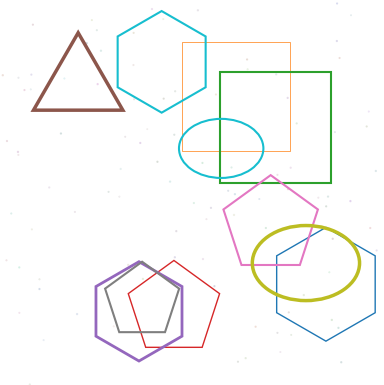[{"shape": "hexagon", "thickness": 1, "radius": 0.74, "center": [0.847, 0.262]}, {"shape": "square", "thickness": 0.5, "radius": 0.7, "center": [0.613, 0.749]}, {"shape": "square", "thickness": 1.5, "radius": 0.72, "center": [0.716, 0.668]}, {"shape": "pentagon", "thickness": 1, "radius": 0.62, "center": [0.452, 0.199]}, {"shape": "hexagon", "thickness": 2, "radius": 0.65, "center": [0.361, 0.191]}, {"shape": "triangle", "thickness": 2.5, "radius": 0.67, "center": [0.203, 0.781]}, {"shape": "pentagon", "thickness": 1.5, "radius": 0.65, "center": [0.703, 0.416]}, {"shape": "pentagon", "thickness": 1.5, "radius": 0.51, "center": [0.369, 0.219]}, {"shape": "oval", "thickness": 2.5, "radius": 0.7, "center": [0.795, 0.317]}, {"shape": "oval", "thickness": 1.5, "radius": 0.55, "center": [0.575, 0.615]}, {"shape": "hexagon", "thickness": 1.5, "radius": 0.66, "center": [0.42, 0.839]}]